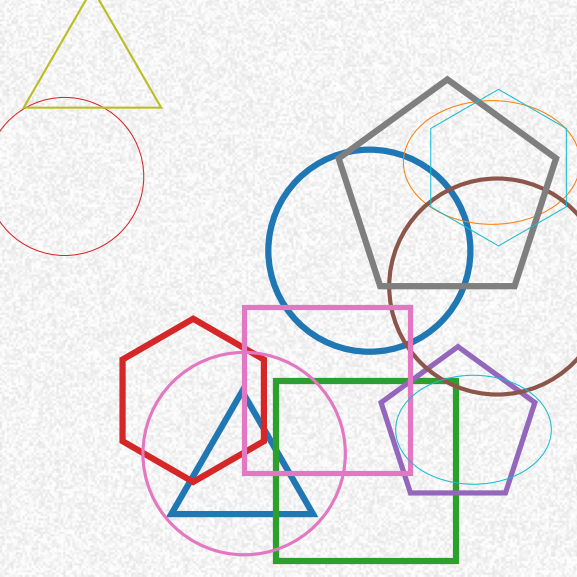[{"shape": "triangle", "thickness": 3, "radius": 0.71, "center": [0.419, 0.18]}, {"shape": "circle", "thickness": 3, "radius": 0.87, "center": [0.64, 0.565]}, {"shape": "oval", "thickness": 0.5, "radius": 0.76, "center": [0.852, 0.718]}, {"shape": "square", "thickness": 3, "radius": 0.78, "center": [0.634, 0.183]}, {"shape": "hexagon", "thickness": 3, "radius": 0.71, "center": [0.335, 0.306]}, {"shape": "circle", "thickness": 0.5, "radius": 0.68, "center": [0.112, 0.694]}, {"shape": "pentagon", "thickness": 2.5, "radius": 0.7, "center": [0.793, 0.259]}, {"shape": "circle", "thickness": 2, "radius": 0.94, "center": [0.861, 0.503]}, {"shape": "square", "thickness": 2.5, "radius": 0.72, "center": [0.566, 0.323]}, {"shape": "circle", "thickness": 1.5, "radius": 0.88, "center": [0.423, 0.214]}, {"shape": "pentagon", "thickness": 3, "radius": 0.99, "center": [0.775, 0.664]}, {"shape": "triangle", "thickness": 1, "radius": 0.69, "center": [0.16, 0.881]}, {"shape": "oval", "thickness": 0.5, "radius": 0.67, "center": [0.82, 0.255]}, {"shape": "hexagon", "thickness": 0.5, "radius": 0.68, "center": [0.863, 0.709]}]